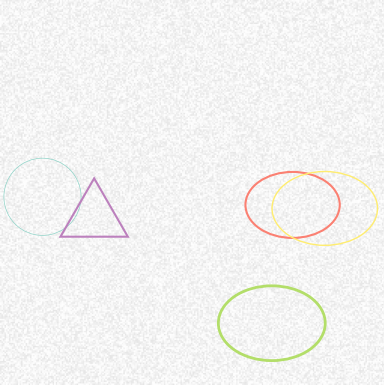[{"shape": "circle", "thickness": 0.5, "radius": 0.5, "center": [0.11, 0.489]}, {"shape": "oval", "thickness": 1.5, "radius": 0.61, "center": [0.76, 0.468]}, {"shape": "oval", "thickness": 2, "radius": 0.69, "center": [0.706, 0.16]}, {"shape": "triangle", "thickness": 1.5, "radius": 0.51, "center": [0.245, 0.436]}, {"shape": "oval", "thickness": 1, "radius": 0.68, "center": [0.844, 0.459]}]